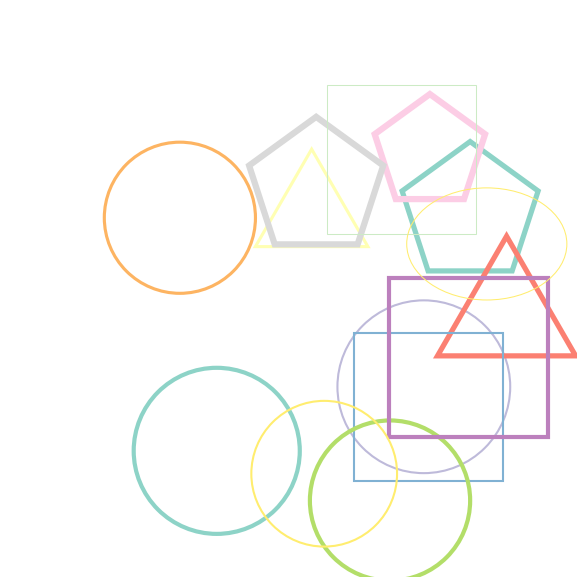[{"shape": "pentagon", "thickness": 2.5, "radius": 0.62, "center": [0.814, 0.63]}, {"shape": "circle", "thickness": 2, "radius": 0.72, "center": [0.375, 0.218]}, {"shape": "triangle", "thickness": 1.5, "radius": 0.56, "center": [0.54, 0.628]}, {"shape": "circle", "thickness": 1, "radius": 0.75, "center": [0.734, 0.329]}, {"shape": "triangle", "thickness": 2.5, "radius": 0.69, "center": [0.877, 0.452]}, {"shape": "square", "thickness": 1, "radius": 0.64, "center": [0.742, 0.294]}, {"shape": "circle", "thickness": 1.5, "radius": 0.65, "center": [0.311, 0.622]}, {"shape": "circle", "thickness": 2, "radius": 0.69, "center": [0.675, 0.132]}, {"shape": "pentagon", "thickness": 3, "radius": 0.5, "center": [0.744, 0.736]}, {"shape": "pentagon", "thickness": 3, "radius": 0.61, "center": [0.547, 0.675]}, {"shape": "square", "thickness": 2, "radius": 0.69, "center": [0.811, 0.38]}, {"shape": "square", "thickness": 0.5, "radius": 0.64, "center": [0.695, 0.722]}, {"shape": "circle", "thickness": 1, "radius": 0.63, "center": [0.561, 0.179]}, {"shape": "oval", "thickness": 0.5, "radius": 0.69, "center": [0.843, 0.577]}]